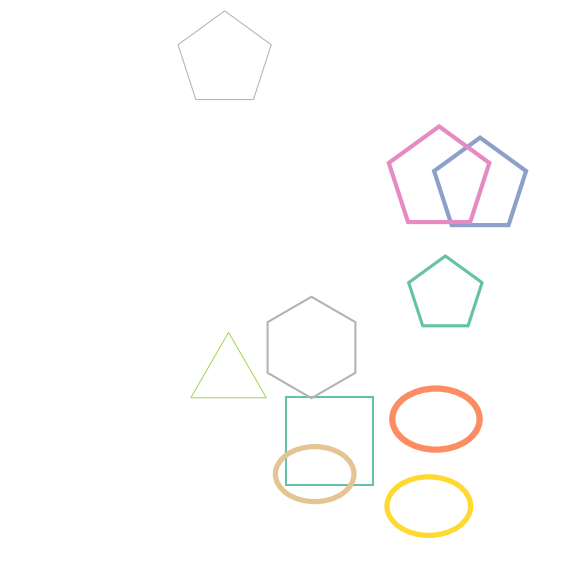[{"shape": "pentagon", "thickness": 1.5, "radius": 0.33, "center": [0.771, 0.489]}, {"shape": "square", "thickness": 1, "radius": 0.38, "center": [0.571, 0.236]}, {"shape": "oval", "thickness": 3, "radius": 0.38, "center": [0.755, 0.273]}, {"shape": "pentagon", "thickness": 2, "radius": 0.42, "center": [0.831, 0.677]}, {"shape": "pentagon", "thickness": 2, "radius": 0.46, "center": [0.76, 0.689]}, {"shape": "triangle", "thickness": 0.5, "radius": 0.38, "center": [0.396, 0.348]}, {"shape": "oval", "thickness": 2.5, "radius": 0.36, "center": [0.743, 0.123]}, {"shape": "oval", "thickness": 2.5, "radius": 0.34, "center": [0.545, 0.178]}, {"shape": "hexagon", "thickness": 1, "radius": 0.44, "center": [0.539, 0.397]}, {"shape": "pentagon", "thickness": 0.5, "radius": 0.42, "center": [0.389, 0.895]}]